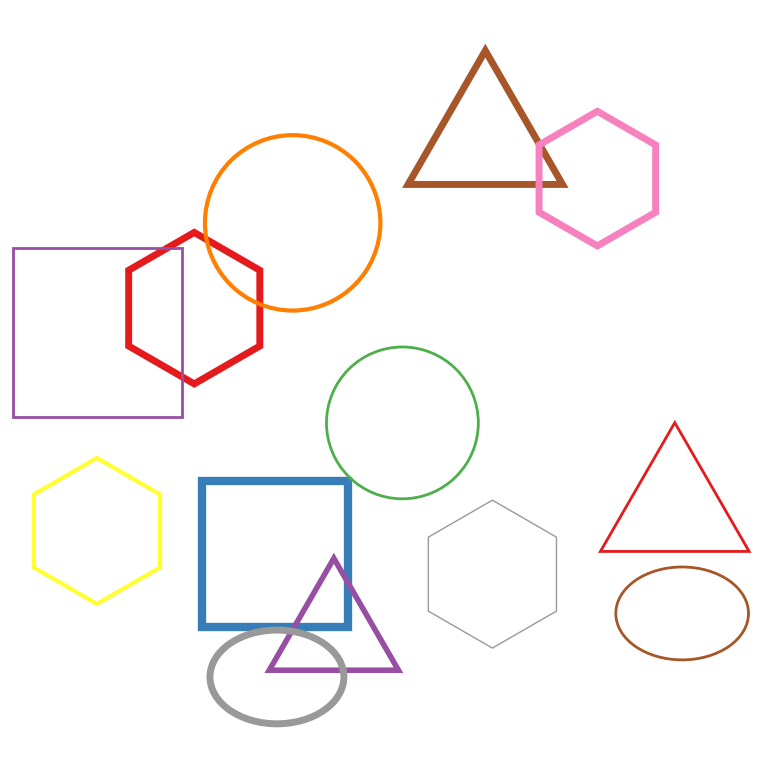[{"shape": "hexagon", "thickness": 2.5, "radius": 0.49, "center": [0.252, 0.6]}, {"shape": "triangle", "thickness": 1, "radius": 0.56, "center": [0.876, 0.34]}, {"shape": "square", "thickness": 3, "radius": 0.47, "center": [0.357, 0.28]}, {"shape": "circle", "thickness": 1, "radius": 0.49, "center": [0.523, 0.451]}, {"shape": "triangle", "thickness": 2, "radius": 0.48, "center": [0.434, 0.178]}, {"shape": "square", "thickness": 1, "radius": 0.55, "center": [0.127, 0.568]}, {"shape": "circle", "thickness": 1.5, "radius": 0.57, "center": [0.38, 0.711]}, {"shape": "hexagon", "thickness": 1.5, "radius": 0.47, "center": [0.126, 0.31]}, {"shape": "triangle", "thickness": 2.5, "radius": 0.58, "center": [0.63, 0.818]}, {"shape": "oval", "thickness": 1, "radius": 0.43, "center": [0.886, 0.203]}, {"shape": "hexagon", "thickness": 2.5, "radius": 0.44, "center": [0.776, 0.768]}, {"shape": "hexagon", "thickness": 0.5, "radius": 0.48, "center": [0.639, 0.254]}, {"shape": "oval", "thickness": 2.5, "radius": 0.43, "center": [0.36, 0.121]}]